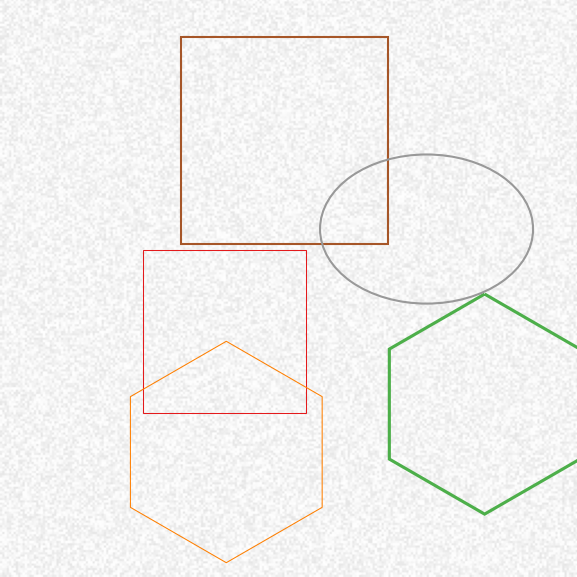[{"shape": "square", "thickness": 0.5, "radius": 0.7, "center": [0.389, 0.426]}, {"shape": "hexagon", "thickness": 1.5, "radius": 0.95, "center": [0.839, 0.299]}, {"shape": "hexagon", "thickness": 0.5, "radius": 0.96, "center": [0.392, 0.216]}, {"shape": "square", "thickness": 1, "radius": 0.9, "center": [0.493, 0.755]}, {"shape": "oval", "thickness": 1, "radius": 0.92, "center": [0.739, 0.603]}]